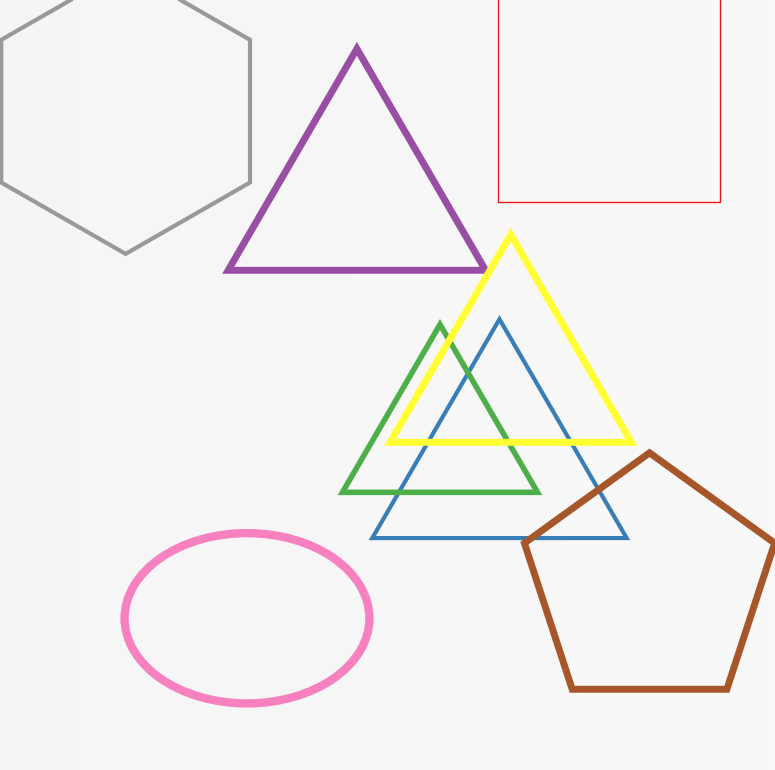[{"shape": "square", "thickness": 0.5, "radius": 0.72, "center": [0.786, 0.881]}, {"shape": "triangle", "thickness": 1.5, "radius": 0.95, "center": [0.644, 0.396]}, {"shape": "triangle", "thickness": 2, "radius": 0.73, "center": [0.568, 0.433]}, {"shape": "triangle", "thickness": 2.5, "radius": 0.96, "center": [0.46, 0.745]}, {"shape": "triangle", "thickness": 2.5, "radius": 0.9, "center": [0.659, 0.515]}, {"shape": "pentagon", "thickness": 2.5, "radius": 0.85, "center": [0.838, 0.242]}, {"shape": "oval", "thickness": 3, "radius": 0.79, "center": [0.319, 0.197]}, {"shape": "hexagon", "thickness": 1.5, "radius": 0.93, "center": [0.162, 0.856]}]